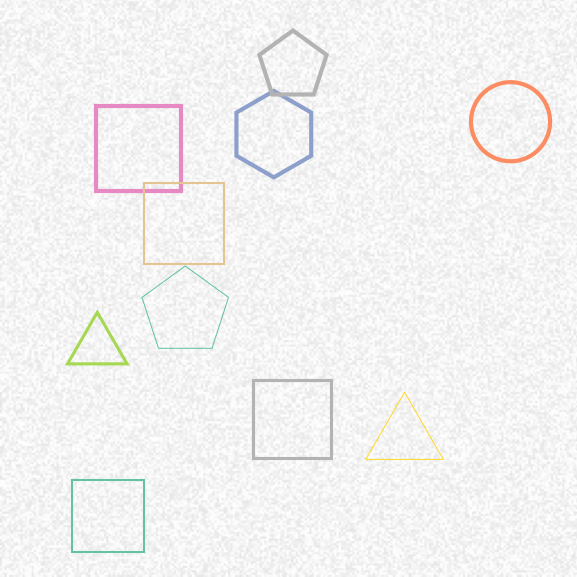[{"shape": "square", "thickness": 1, "radius": 0.31, "center": [0.187, 0.106]}, {"shape": "pentagon", "thickness": 0.5, "radius": 0.39, "center": [0.321, 0.46]}, {"shape": "circle", "thickness": 2, "radius": 0.34, "center": [0.884, 0.788]}, {"shape": "hexagon", "thickness": 2, "radius": 0.37, "center": [0.474, 0.767]}, {"shape": "square", "thickness": 2, "radius": 0.37, "center": [0.239, 0.742]}, {"shape": "triangle", "thickness": 1.5, "radius": 0.3, "center": [0.168, 0.399]}, {"shape": "triangle", "thickness": 0.5, "radius": 0.39, "center": [0.7, 0.242]}, {"shape": "square", "thickness": 1, "radius": 0.35, "center": [0.319, 0.612]}, {"shape": "pentagon", "thickness": 2, "radius": 0.31, "center": [0.507, 0.885]}, {"shape": "square", "thickness": 1.5, "radius": 0.34, "center": [0.505, 0.274]}]